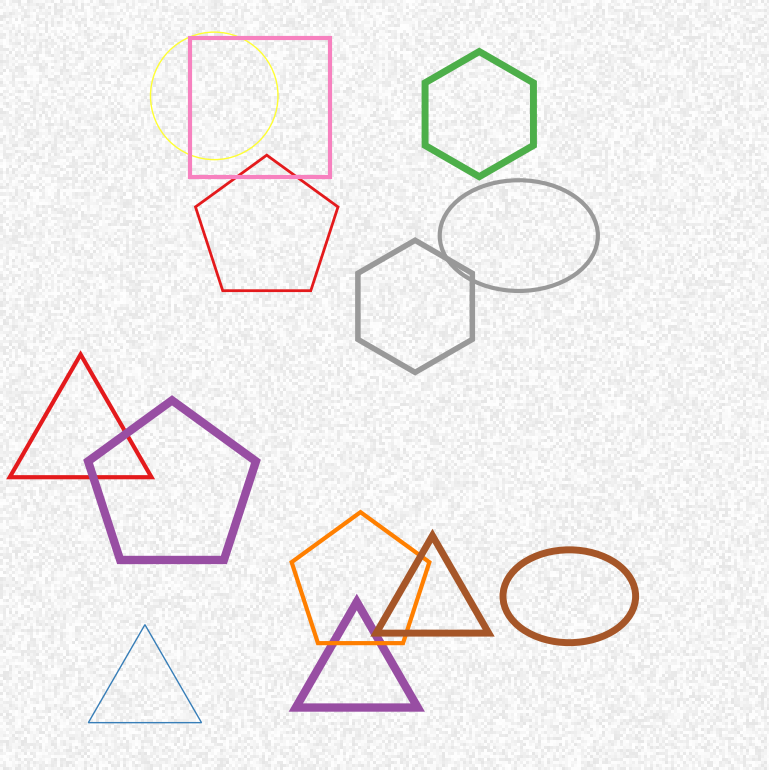[{"shape": "pentagon", "thickness": 1, "radius": 0.49, "center": [0.346, 0.701]}, {"shape": "triangle", "thickness": 1.5, "radius": 0.53, "center": [0.105, 0.433]}, {"shape": "triangle", "thickness": 0.5, "radius": 0.42, "center": [0.188, 0.104]}, {"shape": "hexagon", "thickness": 2.5, "radius": 0.41, "center": [0.622, 0.852]}, {"shape": "pentagon", "thickness": 3, "radius": 0.57, "center": [0.223, 0.365]}, {"shape": "triangle", "thickness": 3, "radius": 0.46, "center": [0.463, 0.127]}, {"shape": "pentagon", "thickness": 1.5, "radius": 0.47, "center": [0.468, 0.241]}, {"shape": "circle", "thickness": 0.5, "radius": 0.41, "center": [0.278, 0.875]}, {"shape": "triangle", "thickness": 2.5, "radius": 0.42, "center": [0.562, 0.22]}, {"shape": "oval", "thickness": 2.5, "radius": 0.43, "center": [0.739, 0.226]}, {"shape": "square", "thickness": 1.5, "radius": 0.45, "center": [0.338, 0.86]}, {"shape": "oval", "thickness": 1.5, "radius": 0.51, "center": [0.674, 0.694]}, {"shape": "hexagon", "thickness": 2, "radius": 0.43, "center": [0.539, 0.602]}]